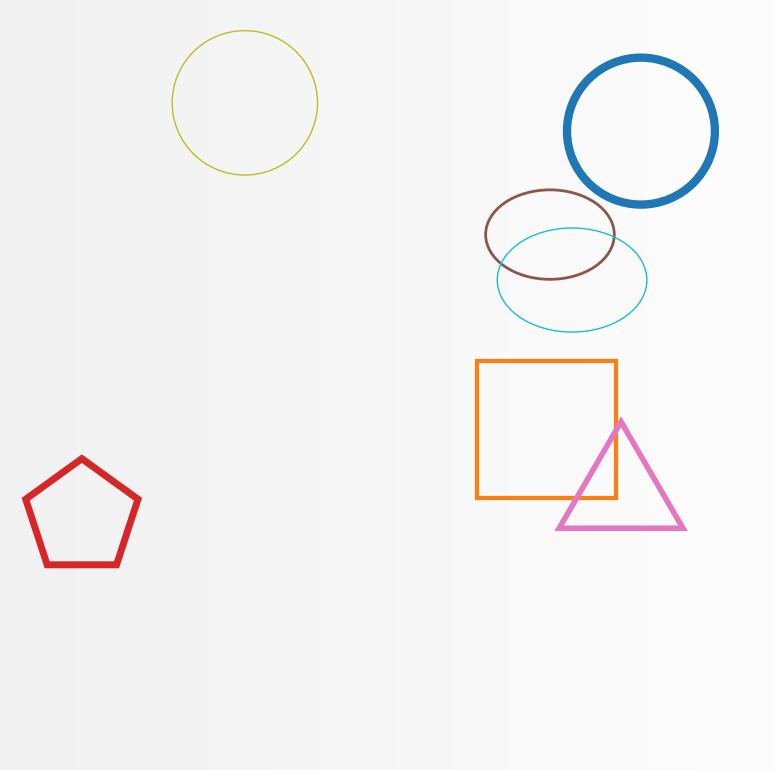[{"shape": "circle", "thickness": 3, "radius": 0.48, "center": [0.827, 0.83]}, {"shape": "square", "thickness": 1.5, "radius": 0.45, "center": [0.705, 0.442]}, {"shape": "pentagon", "thickness": 2.5, "radius": 0.38, "center": [0.106, 0.328]}, {"shape": "oval", "thickness": 1, "radius": 0.42, "center": [0.71, 0.695]}, {"shape": "triangle", "thickness": 2, "radius": 0.46, "center": [0.801, 0.36]}, {"shape": "circle", "thickness": 0.5, "radius": 0.47, "center": [0.316, 0.866]}, {"shape": "oval", "thickness": 0.5, "radius": 0.48, "center": [0.738, 0.636]}]